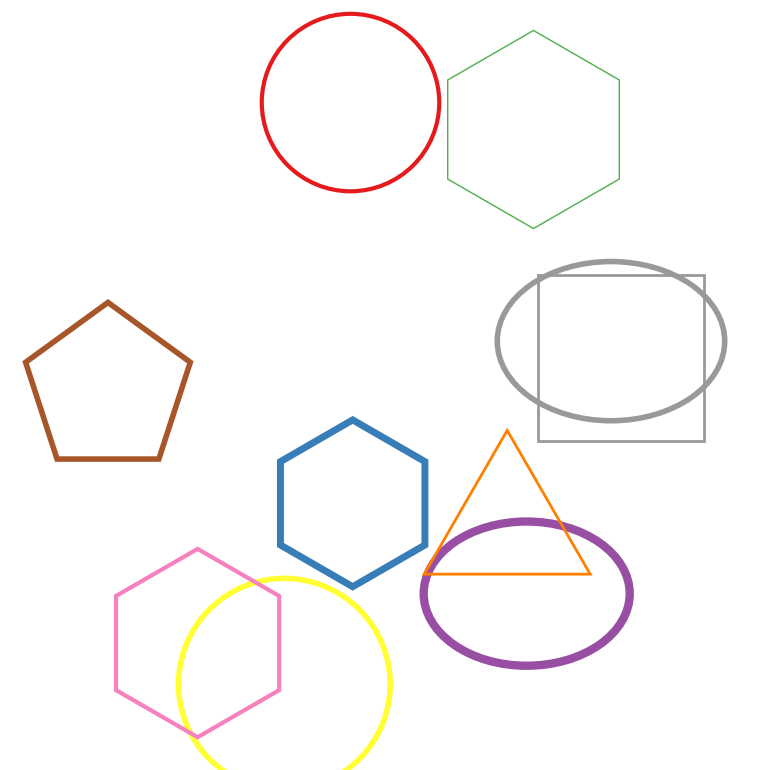[{"shape": "circle", "thickness": 1.5, "radius": 0.58, "center": [0.455, 0.867]}, {"shape": "hexagon", "thickness": 2.5, "radius": 0.54, "center": [0.458, 0.346]}, {"shape": "hexagon", "thickness": 0.5, "radius": 0.64, "center": [0.693, 0.832]}, {"shape": "oval", "thickness": 3, "radius": 0.67, "center": [0.684, 0.229]}, {"shape": "triangle", "thickness": 1, "radius": 0.62, "center": [0.659, 0.317]}, {"shape": "circle", "thickness": 2, "radius": 0.69, "center": [0.369, 0.111]}, {"shape": "pentagon", "thickness": 2, "radius": 0.56, "center": [0.14, 0.495]}, {"shape": "hexagon", "thickness": 1.5, "radius": 0.61, "center": [0.257, 0.165]}, {"shape": "square", "thickness": 1, "radius": 0.54, "center": [0.806, 0.535]}, {"shape": "oval", "thickness": 2, "radius": 0.74, "center": [0.793, 0.557]}]